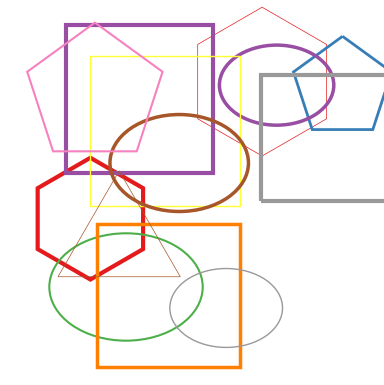[{"shape": "hexagon", "thickness": 3, "radius": 0.79, "center": [0.235, 0.432]}, {"shape": "hexagon", "thickness": 0.5, "radius": 0.97, "center": [0.681, 0.788]}, {"shape": "pentagon", "thickness": 2, "radius": 0.67, "center": [0.89, 0.772]}, {"shape": "oval", "thickness": 1.5, "radius": 1.0, "center": [0.327, 0.255]}, {"shape": "square", "thickness": 3, "radius": 0.96, "center": [0.362, 0.743]}, {"shape": "oval", "thickness": 2.5, "radius": 0.74, "center": [0.718, 0.779]}, {"shape": "square", "thickness": 2.5, "radius": 0.93, "center": [0.438, 0.233]}, {"shape": "square", "thickness": 1, "radius": 0.97, "center": [0.428, 0.66]}, {"shape": "oval", "thickness": 2.5, "radius": 0.9, "center": [0.465, 0.577]}, {"shape": "triangle", "thickness": 0.5, "radius": 0.92, "center": [0.309, 0.373]}, {"shape": "pentagon", "thickness": 1.5, "radius": 0.92, "center": [0.246, 0.756]}, {"shape": "oval", "thickness": 1, "radius": 0.73, "center": [0.587, 0.2]}, {"shape": "square", "thickness": 3, "radius": 0.82, "center": [0.842, 0.643]}]